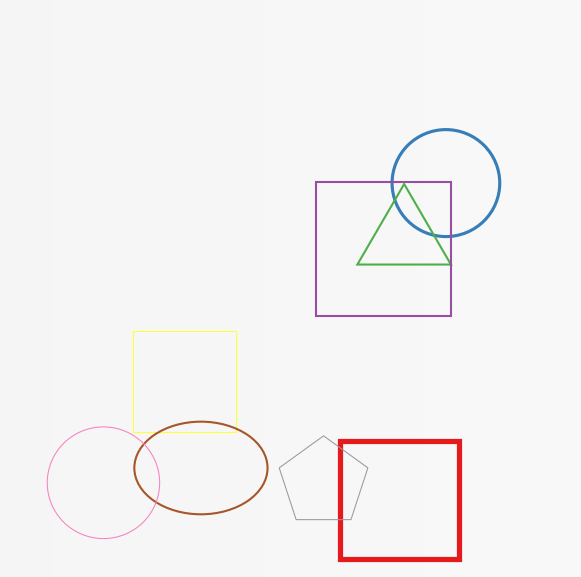[{"shape": "square", "thickness": 2.5, "radius": 0.51, "center": [0.687, 0.133]}, {"shape": "circle", "thickness": 1.5, "radius": 0.46, "center": [0.767, 0.682]}, {"shape": "triangle", "thickness": 1, "radius": 0.46, "center": [0.695, 0.588]}, {"shape": "square", "thickness": 1, "radius": 0.58, "center": [0.66, 0.568]}, {"shape": "square", "thickness": 0.5, "radius": 0.44, "center": [0.317, 0.338]}, {"shape": "oval", "thickness": 1, "radius": 0.57, "center": [0.346, 0.189]}, {"shape": "circle", "thickness": 0.5, "radius": 0.48, "center": [0.178, 0.163]}, {"shape": "pentagon", "thickness": 0.5, "radius": 0.4, "center": [0.557, 0.164]}]